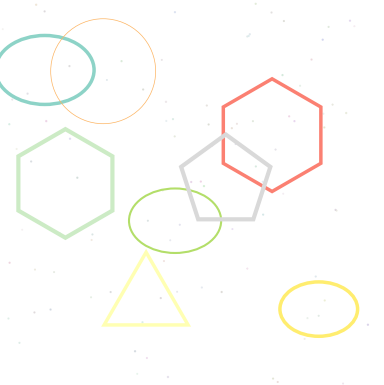[{"shape": "oval", "thickness": 2.5, "radius": 0.64, "center": [0.116, 0.818]}, {"shape": "triangle", "thickness": 2.5, "radius": 0.63, "center": [0.379, 0.219]}, {"shape": "hexagon", "thickness": 2.5, "radius": 0.73, "center": [0.707, 0.649]}, {"shape": "circle", "thickness": 0.5, "radius": 0.68, "center": [0.268, 0.815]}, {"shape": "oval", "thickness": 1.5, "radius": 0.6, "center": [0.455, 0.427]}, {"shape": "pentagon", "thickness": 3, "radius": 0.61, "center": [0.586, 0.529]}, {"shape": "hexagon", "thickness": 3, "radius": 0.71, "center": [0.17, 0.524]}, {"shape": "oval", "thickness": 2.5, "radius": 0.5, "center": [0.828, 0.197]}]